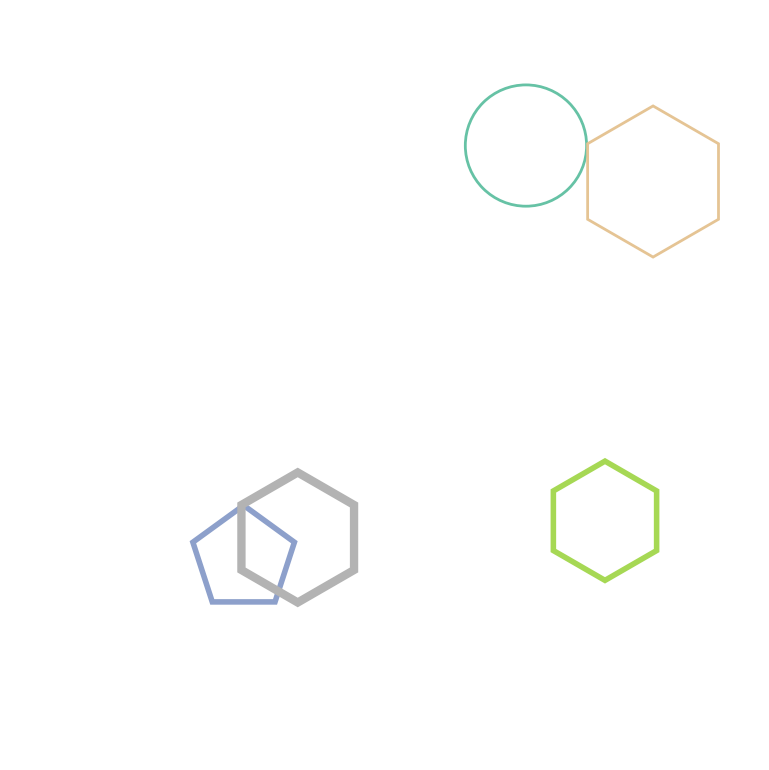[{"shape": "circle", "thickness": 1, "radius": 0.39, "center": [0.683, 0.811]}, {"shape": "pentagon", "thickness": 2, "radius": 0.35, "center": [0.316, 0.274]}, {"shape": "hexagon", "thickness": 2, "radius": 0.39, "center": [0.786, 0.324]}, {"shape": "hexagon", "thickness": 1, "radius": 0.49, "center": [0.848, 0.764]}, {"shape": "hexagon", "thickness": 3, "radius": 0.42, "center": [0.387, 0.302]}]